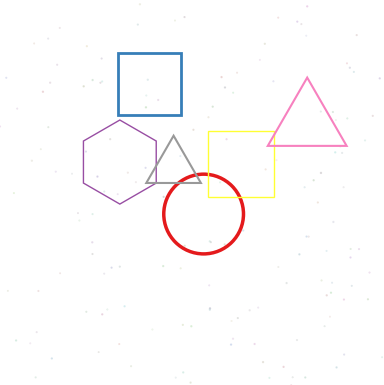[{"shape": "circle", "thickness": 2.5, "radius": 0.52, "center": [0.529, 0.444]}, {"shape": "square", "thickness": 2, "radius": 0.41, "center": [0.388, 0.782]}, {"shape": "hexagon", "thickness": 1, "radius": 0.55, "center": [0.311, 0.579]}, {"shape": "square", "thickness": 1, "radius": 0.43, "center": [0.627, 0.574]}, {"shape": "triangle", "thickness": 1.5, "radius": 0.59, "center": [0.798, 0.68]}, {"shape": "triangle", "thickness": 1.5, "radius": 0.41, "center": [0.451, 0.566]}]